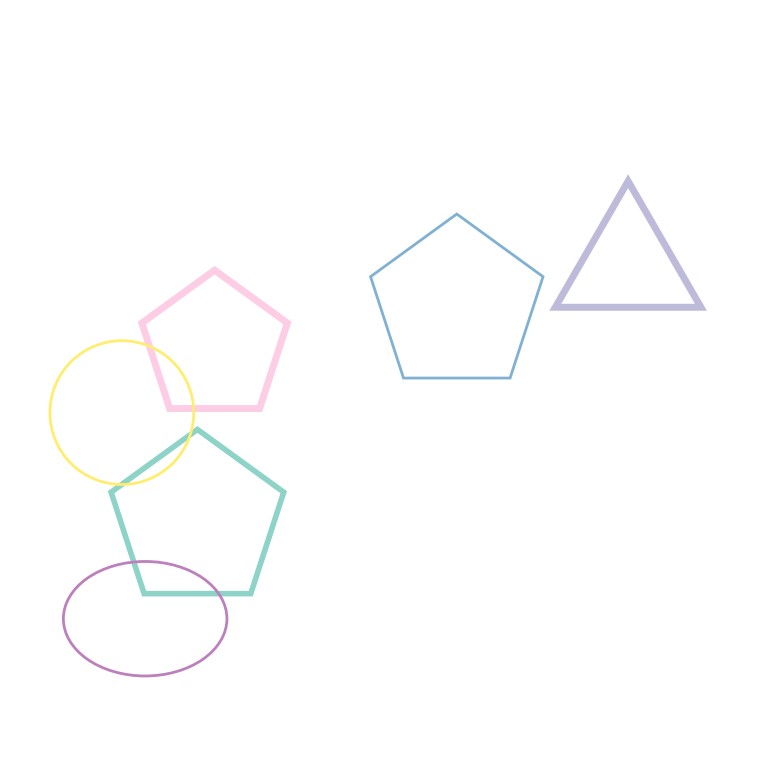[{"shape": "pentagon", "thickness": 2, "radius": 0.59, "center": [0.256, 0.324]}, {"shape": "triangle", "thickness": 2.5, "radius": 0.55, "center": [0.816, 0.656]}, {"shape": "pentagon", "thickness": 1, "radius": 0.59, "center": [0.593, 0.604]}, {"shape": "pentagon", "thickness": 2.5, "radius": 0.5, "center": [0.279, 0.55]}, {"shape": "oval", "thickness": 1, "radius": 0.53, "center": [0.189, 0.196]}, {"shape": "circle", "thickness": 1, "radius": 0.47, "center": [0.158, 0.464]}]